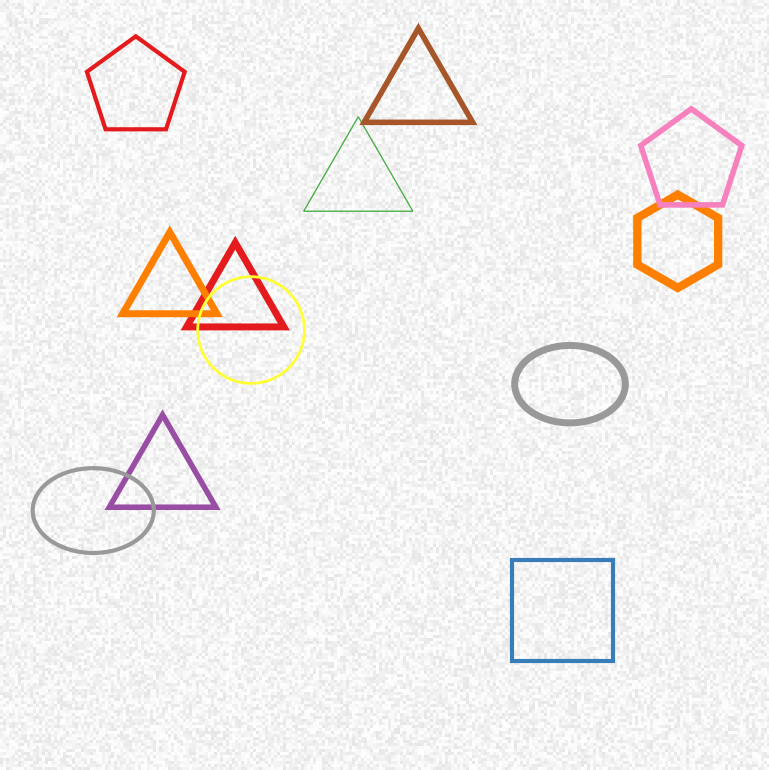[{"shape": "triangle", "thickness": 2.5, "radius": 0.36, "center": [0.306, 0.612]}, {"shape": "pentagon", "thickness": 1.5, "radius": 0.33, "center": [0.176, 0.886]}, {"shape": "square", "thickness": 1.5, "radius": 0.33, "center": [0.73, 0.207]}, {"shape": "triangle", "thickness": 0.5, "radius": 0.41, "center": [0.465, 0.767]}, {"shape": "triangle", "thickness": 2, "radius": 0.4, "center": [0.211, 0.381]}, {"shape": "triangle", "thickness": 2.5, "radius": 0.35, "center": [0.221, 0.628]}, {"shape": "hexagon", "thickness": 3, "radius": 0.3, "center": [0.88, 0.687]}, {"shape": "circle", "thickness": 1, "radius": 0.35, "center": [0.326, 0.571]}, {"shape": "triangle", "thickness": 2, "radius": 0.41, "center": [0.543, 0.882]}, {"shape": "pentagon", "thickness": 2, "radius": 0.34, "center": [0.898, 0.79]}, {"shape": "oval", "thickness": 1.5, "radius": 0.39, "center": [0.121, 0.337]}, {"shape": "oval", "thickness": 2.5, "radius": 0.36, "center": [0.74, 0.501]}]